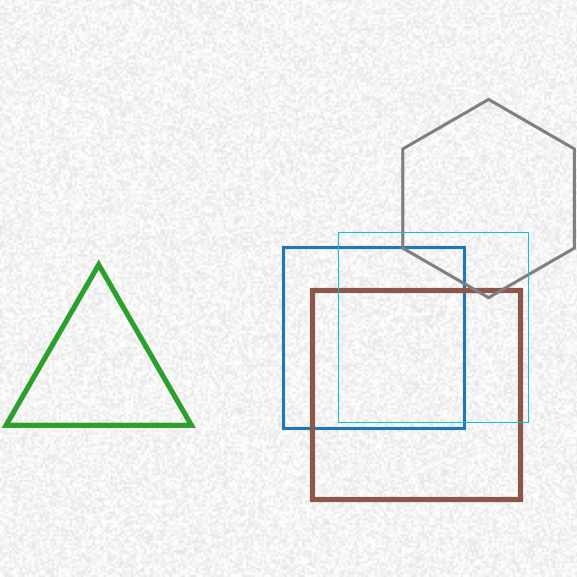[{"shape": "square", "thickness": 1.5, "radius": 0.78, "center": [0.647, 0.415]}, {"shape": "triangle", "thickness": 2.5, "radius": 0.93, "center": [0.171, 0.355]}, {"shape": "square", "thickness": 2.5, "radius": 0.9, "center": [0.72, 0.316]}, {"shape": "hexagon", "thickness": 1.5, "radius": 0.86, "center": [0.846, 0.655]}, {"shape": "square", "thickness": 0.5, "radius": 0.82, "center": [0.749, 0.433]}]